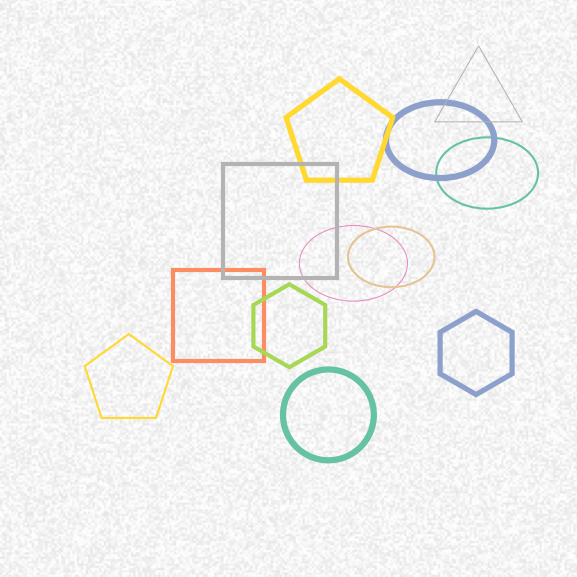[{"shape": "circle", "thickness": 3, "radius": 0.39, "center": [0.569, 0.281]}, {"shape": "oval", "thickness": 1, "radius": 0.44, "center": [0.844, 0.7]}, {"shape": "square", "thickness": 2, "radius": 0.39, "center": [0.379, 0.453]}, {"shape": "hexagon", "thickness": 2.5, "radius": 0.36, "center": [0.824, 0.388]}, {"shape": "oval", "thickness": 3, "radius": 0.47, "center": [0.762, 0.756]}, {"shape": "oval", "thickness": 0.5, "radius": 0.47, "center": [0.612, 0.543]}, {"shape": "hexagon", "thickness": 2, "radius": 0.36, "center": [0.501, 0.435]}, {"shape": "pentagon", "thickness": 1, "radius": 0.4, "center": [0.223, 0.34]}, {"shape": "pentagon", "thickness": 2.5, "radius": 0.49, "center": [0.588, 0.766]}, {"shape": "oval", "thickness": 1, "radius": 0.37, "center": [0.678, 0.554]}, {"shape": "triangle", "thickness": 0.5, "radius": 0.44, "center": [0.829, 0.832]}, {"shape": "square", "thickness": 2, "radius": 0.49, "center": [0.484, 0.617]}]